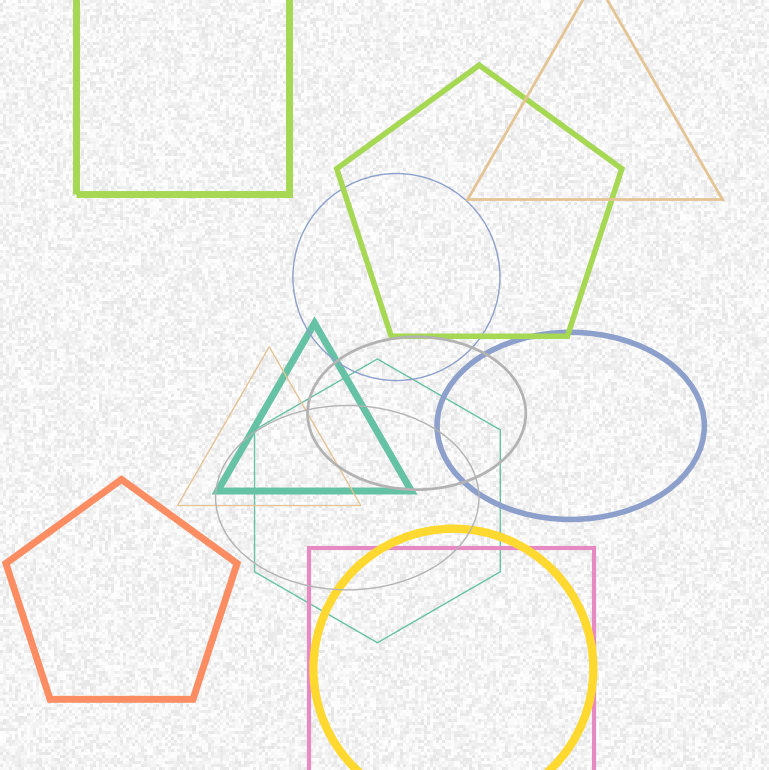[{"shape": "triangle", "thickness": 2.5, "radius": 0.73, "center": [0.409, 0.435]}, {"shape": "hexagon", "thickness": 0.5, "radius": 0.92, "center": [0.49, 0.35]}, {"shape": "pentagon", "thickness": 2.5, "radius": 0.79, "center": [0.158, 0.219]}, {"shape": "oval", "thickness": 2, "radius": 0.87, "center": [0.741, 0.447]}, {"shape": "circle", "thickness": 0.5, "radius": 0.67, "center": [0.515, 0.64]}, {"shape": "square", "thickness": 1.5, "radius": 0.93, "center": [0.587, 0.103]}, {"shape": "square", "thickness": 2.5, "radius": 0.69, "center": [0.237, 0.886]}, {"shape": "pentagon", "thickness": 2, "radius": 0.97, "center": [0.622, 0.721]}, {"shape": "circle", "thickness": 3, "radius": 0.91, "center": [0.589, 0.132]}, {"shape": "triangle", "thickness": 1, "radius": 0.96, "center": [0.773, 0.836]}, {"shape": "triangle", "thickness": 0.5, "radius": 0.69, "center": [0.35, 0.412]}, {"shape": "oval", "thickness": 0.5, "radius": 0.86, "center": [0.451, 0.354]}, {"shape": "oval", "thickness": 1, "radius": 0.71, "center": [0.541, 0.463]}]